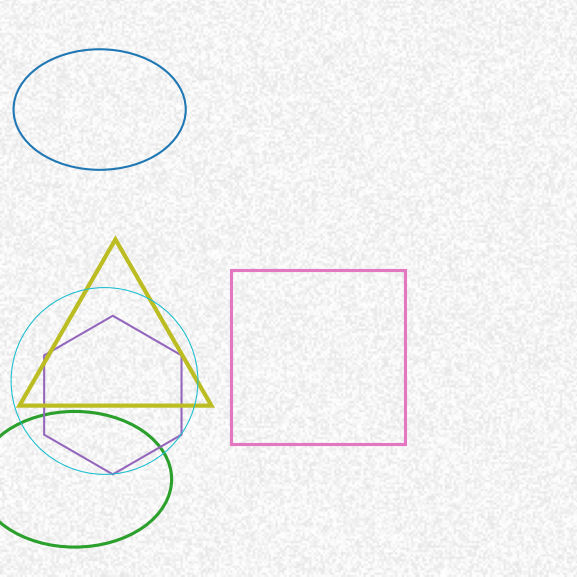[{"shape": "oval", "thickness": 1, "radius": 0.75, "center": [0.173, 0.809]}, {"shape": "oval", "thickness": 1.5, "radius": 0.84, "center": [0.129, 0.169]}, {"shape": "hexagon", "thickness": 1, "radius": 0.69, "center": [0.195, 0.315]}, {"shape": "square", "thickness": 1.5, "radius": 0.75, "center": [0.55, 0.381]}, {"shape": "triangle", "thickness": 2, "radius": 0.96, "center": [0.2, 0.393]}, {"shape": "circle", "thickness": 0.5, "radius": 0.81, "center": [0.181, 0.339]}]